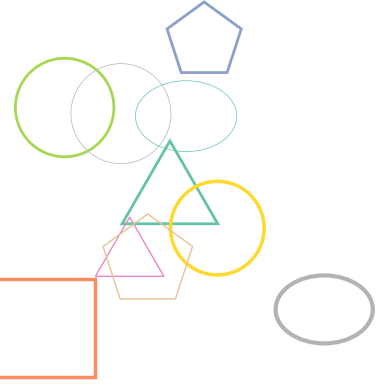[{"shape": "triangle", "thickness": 2, "radius": 0.72, "center": [0.441, 0.49]}, {"shape": "oval", "thickness": 0.5, "radius": 0.66, "center": [0.483, 0.698]}, {"shape": "square", "thickness": 2.5, "radius": 0.64, "center": [0.119, 0.149]}, {"shape": "pentagon", "thickness": 2, "radius": 0.51, "center": [0.53, 0.894]}, {"shape": "triangle", "thickness": 1, "radius": 0.51, "center": [0.337, 0.334]}, {"shape": "circle", "thickness": 2, "radius": 0.64, "center": [0.168, 0.721]}, {"shape": "circle", "thickness": 2.5, "radius": 0.61, "center": [0.565, 0.407]}, {"shape": "pentagon", "thickness": 1, "radius": 0.61, "center": [0.384, 0.322]}, {"shape": "circle", "thickness": 0.5, "radius": 0.65, "center": [0.314, 0.705]}, {"shape": "oval", "thickness": 3, "radius": 0.63, "center": [0.842, 0.196]}]